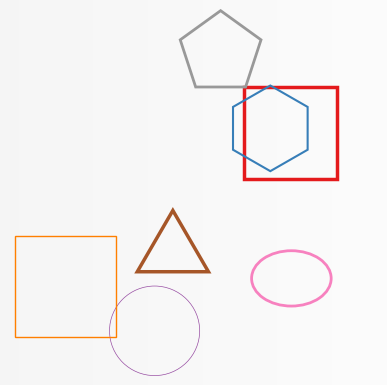[{"shape": "square", "thickness": 2.5, "radius": 0.6, "center": [0.75, 0.655]}, {"shape": "hexagon", "thickness": 1.5, "radius": 0.56, "center": [0.698, 0.667]}, {"shape": "circle", "thickness": 0.5, "radius": 0.58, "center": [0.399, 0.141]}, {"shape": "square", "thickness": 1, "radius": 0.66, "center": [0.169, 0.256]}, {"shape": "triangle", "thickness": 2.5, "radius": 0.53, "center": [0.446, 0.347]}, {"shape": "oval", "thickness": 2, "radius": 0.51, "center": [0.752, 0.277]}, {"shape": "pentagon", "thickness": 2, "radius": 0.55, "center": [0.569, 0.863]}]